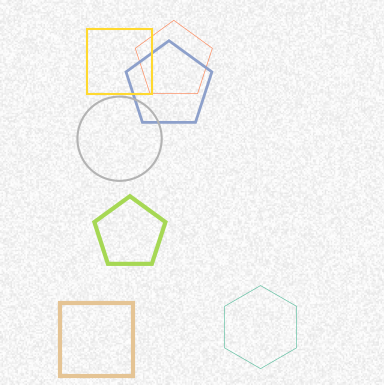[{"shape": "hexagon", "thickness": 0.5, "radius": 0.54, "center": [0.677, 0.15]}, {"shape": "pentagon", "thickness": 0.5, "radius": 0.53, "center": [0.451, 0.842]}, {"shape": "pentagon", "thickness": 2, "radius": 0.59, "center": [0.439, 0.777]}, {"shape": "pentagon", "thickness": 3, "radius": 0.49, "center": [0.337, 0.393]}, {"shape": "square", "thickness": 1.5, "radius": 0.42, "center": [0.31, 0.841]}, {"shape": "square", "thickness": 3, "radius": 0.47, "center": [0.25, 0.119]}, {"shape": "circle", "thickness": 1.5, "radius": 0.55, "center": [0.311, 0.64]}]